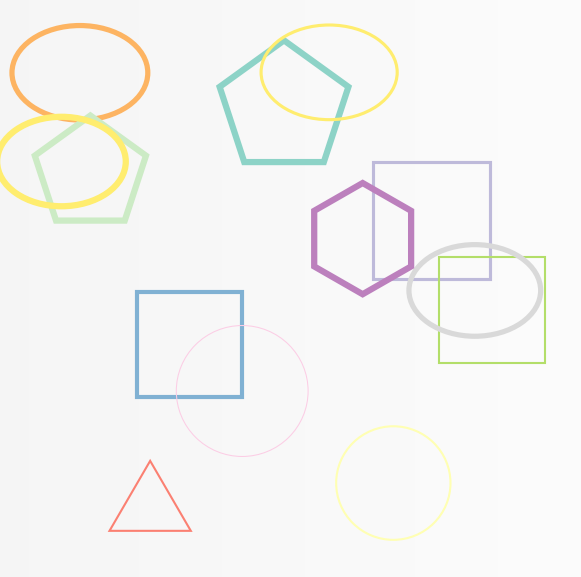[{"shape": "pentagon", "thickness": 3, "radius": 0.58, "center": [0.489, 0.813]}, {"shape": "circle", "thickness": 1, "radius": 0.49, "center": [0.677, 0.163]}, {"shape": "square", "thickness": 1.5, "radius": 0.51, "center": [0.742, 0.617]}, {"shape": "triangle", "thickness": 1, "radius": 0.4, "center": [0.258, 0.12]}, {"shape": "square", "thickness": 2, "radius": 0.45, "center": [0.325, 0.403]}, {"shape": "oval", "thickness": 2.5, "radius": 0.58, "center": [0.137, 0.873]}, {"shape": "square", "thickness": 1, "radius": 0.46, "center": [0.846, 0.462]}, {"shape": "circle", "thickness": 0.5, "radius": 0.57, "center": [0.417, 0.322]}, {"shape": "oval", "thickness": 2.5, "radius": 0.57, "center": [0.817, 0.496]}, {"shape": "hexagon", "thickness": 3, "radius": 0.48, "center": [0.624, 0.586]}, {"shape": "pentagon", "thickness": 3, "radius": 0.5, "center": [0.156, 0.698]}, {"shape": "oval", "thickness": 1.5, "radius": 0.59, "center": [0.566, 0.874]}, {"shape": "oval", "thickness": 3, "radius": 0.55, "center": [0.106, 0.719]}]